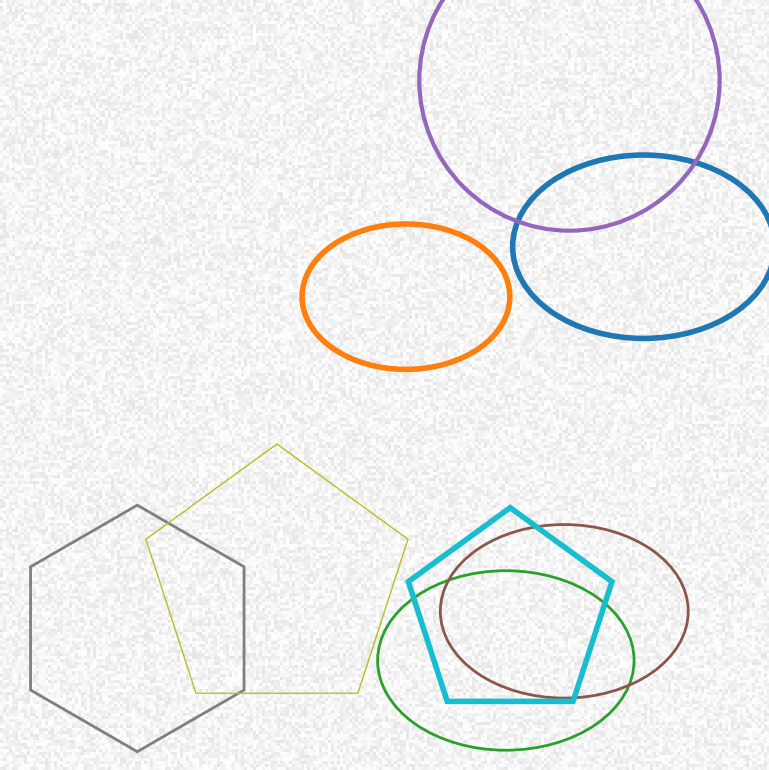[{"shape": "oval", "thickness": 2, "radius": 0.85, "center": [0.836, 0.68]}, {"shape": "oval", "thickness": 2, "radius": 0.67, "center": [0.527, 0.615]}, {"shape": "oval", "thickness": 1, "radius": 0.83, "center": [0.657, 0.142]}, {"shape": "circle", "thickness": 1.5, "radius": 0.98, "center": [0.74, 0.895]}, {"shape": "oval", "thickness": 1, "radius": 0.8, "center": [0.733, 0.206]}, {"shape": "hexagon", "thickness": 1, "radius": 0.8, "center": [0.178, 0.184]}, {"shape": "pentagon", "thickness": 0.5, "radius": 0.89, "center": [0.36, 0.244]}, {"shape": "pentagon", "thickness": 2, "radius": 0.7, "center": [0.663, 0.202]}]